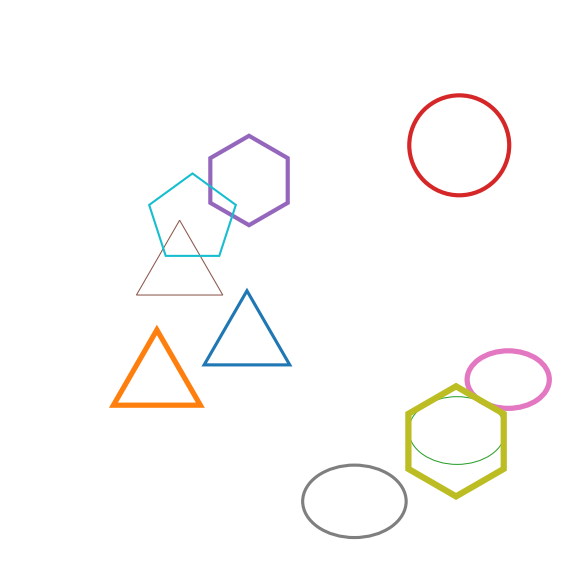[{"shape": "triangle", "thickness": 1.5, "radius": 0.43, "center": [0.428, 0.41]}, {"shape": "triangle", "thickness": 2.5, "radius": 0.43, "center": [0.272, 0.341]}, {"shape": "oval", "thickness": 0.5, "radius": 0.42, "center": [0.792, 0.254]}, {"shape": "circle", "thickness": 2, "radius": 0.43, "center": [0.795, 0.747]}, {"shape": "hexagon", "thickness": 2, "radius": 0.39, "center": [0.431, 0.687]}, {"shape": "triangle", "thickness": 0.5, "radius": 0.43, "center": [0.311, 0.531]}, {"shape": "oval", "thickness": 2.5, "radius": 0.36, "center": [0.88, 0.342]}, {"shape": "oval", "thickness": 1.5, "radius": 0.45, "center": [0.614, 0.131]}, {"shape": "hexagon", "thickness": 3, "radius": 0.48, "center": [0.79, 0.235]}, {"shape": "pentagon", "thickness": 1, "radius": 0.39, "center": [0.333, 0.62]}]